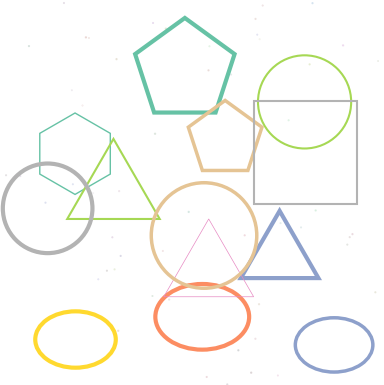[{"shape": "hexagon", "thickness": 1, "radius": 0.53, "center": [0.195, 0.601]}, {"shape": "pentagon", "thickness": 3, "radius": 0.68, "center": [0.48, 0.818]}, {"shape": "oval", "thickness": 3, "radius": 0.61, "center": [0.525, 0.177]}, {"shape": "triangle", "thickness": 3, "radius": 0.58, "center": [0.726, 0.336]}, {"shape": "oval", "thickness": 2.5, "radius": 0.5, "center": [0.868, 0.104]}, {"shape": "triangle", "thickness": 0.5, "radius": 0.67, "center": [0.542, 0.297]}, {"shape": "triangle", "thickness": 1.5, "radius": 0.69, "center": [0.295, 0.501]}, {"shape": "circle", "thickness": 1.5, "radius": 0.61, "center": [0.791, 0.735]}, {"shape": "oval", "thickness": 3, "radius": 0.52, "center": [0.196, 0.118]}, {"shape": "circle", "thickness": 2.5, "radius": 0.69, "center": [0.53, 0.388]}, {"shape": "pentagon", "thickness": 2.5, "radius": 0.5, "center": [0.585, 0.639]}, {"shape": "square", "thickness": 1.5, "radius": 0.67, "center": [0.793, 0.605]}, {"shape": "circle", "thickness": 3, "radius": 0.58, "center": [0.124, 0.459]}]